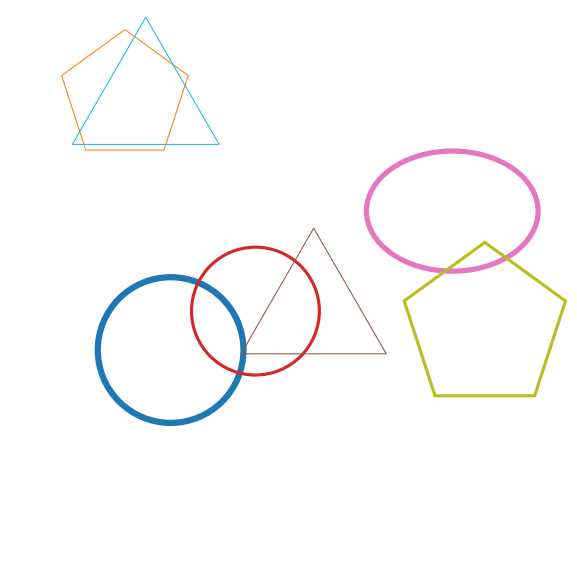[{"shape": "circle", "thickness": 3, "radius": 0.63, "center": [0.295, 0.393]}, {"shape": "pentagon", "thickness": 0.5, "radius": 0.58, "center": [0.216, 0.833]}, {"shape": "circle", "thickness": 1.5, "radius": 0.55, "center": [0.442, 0.46]}, {"shape": "triangle", "thickness": 0.5, "radius": 0.73, "center": [0.543, 0.459]}, {"shape": "oval", "thickness": 2.5, "radius": 0.74, "center": [0.783, 0.634]}, {"shape": "pentagon", "thickness": 1.5, "radius": 0.73, "center": [0.84, 0.433]}, {"shape": "triangle", "thickness": 0.5, "radius": 0.73, "center": [0.252, 0.822]}]